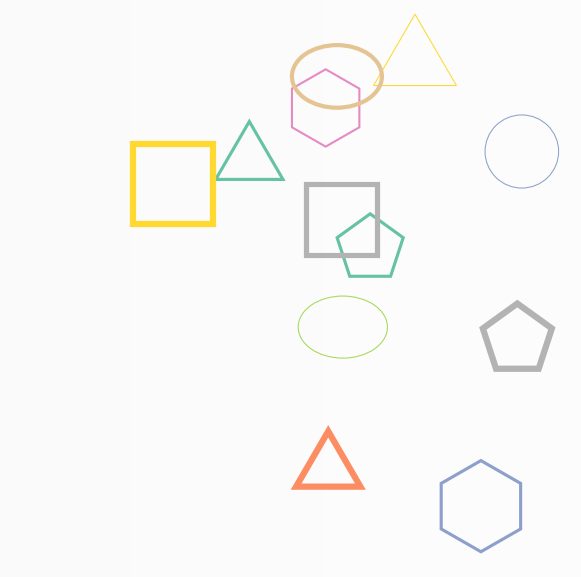[{"shape": "pentagon", "thickness": 1.5, "radius": 0.3, "center": [0.637, 0.569]}, {"shape": "triangle", "thickness": 1.5, "radius": 0.33, "center": [0.429, 0.722]}, {"shape": "triangle", "thickness": 3, "radius": 0.32, "center": [0.565, 0.188]}, {"shape": "hexagon", "thickness": 1.5, "radius": 0.39, "center": [0.827, 0.123]}, {"shape": "circle", "thickness": 0.5, "radius": 0.32, "center": [0.898, 0.737]}, {"shape": "hexagon", "thickness": 1, "radius": 0.33, "center": [0.56, 0.812]}, {"shape": "oval", "thickness": 0.5, "radius": 0.38, "center": [0.59, 0.433]}, {"shape": "square", "thickness": 3, "radius": 0.35, "center": [0.298, 0.681]}, {"shape": "triangle", "thickness": 0.5, "radius": 0.41, "center": [0.714, 0.892]}, {"shape": "oval", "thickness": 2, "radius": 0.39, "center": [0.58, 0.867]}, {"shape": "square", "thickness": 2.5, "radius": 0.31, "center": [0.588, 0.619]}, {"shape": "pentagon", "thickness": 3, "radius": 0.31, "center": [0.89, 0.411]}]